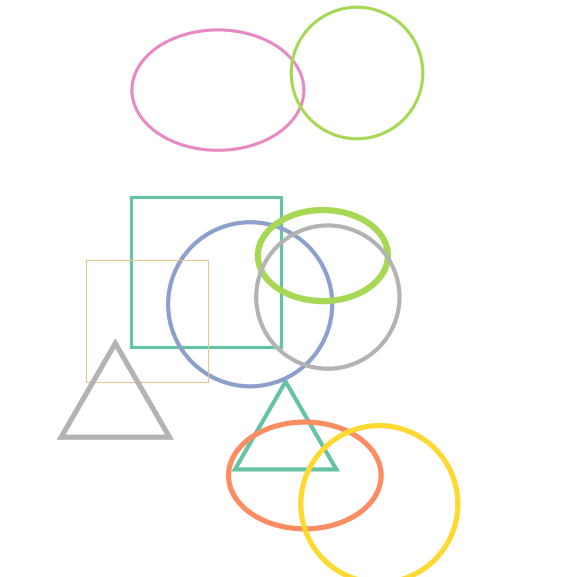[{"shape": "square", "thickness": 1.5, "radius": 0.65, "center": [0.357, 0.528]}, {"shape": "triangle", "thickness": 2, "radius": 0.51, "center": [0.495, 0.237]}, {"shape": "oval", "thickness": 2.5, "radius": 0.66, "center": [0.528, 0.176]}, {"shape": "circle", "thickness": 2, "radius": 0.71, "center": [0.433, 0.472]}, {"shape": "oval", "thickness": 1.5, "radius": 0.74, "center": [0.377, 0.843]}, {"shape": "circle", "thickness": 1.5, "radius": 0.57, "center": [0.618, 0.873]}, {"shape": "oval", "thickness": 3, "radius": 0.56, "center": [0.559, 0.557]}, {"shape": "circle", "thickness": 2.5, "radius": 0.68, "center": [0.657, 0.126]}, {"shape": "square", "thickness": 0.5, "radius": 0.53, "center": [0.255, 0.444]}, {"shape": "triangle", "thickness": 2.5, "radius": 0.54, "center": [0.2, 0.296]}, {"shape": "circle", "thickness": 2, "radius": 0.62, "center": [0.568, 0.485]}]